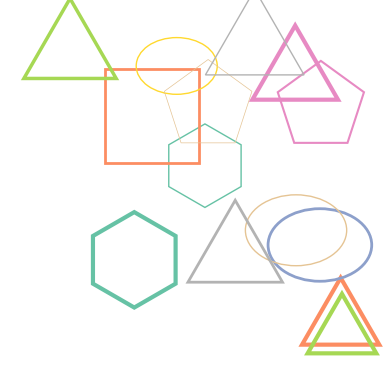[{"shape": "hexagon", "thickness": 3, "radius": 0.62, "center": [0.349, 0.325]}, {"shape": "hexagon", "thickness": 1, "radius": 0.54, "center": [0.532, 0.57]}, {"shape": "triangle", "thickness": 3, "radius": 0.58, "center": [0.885, 0.163]}, {"shape": "square", "thickness": 2, "radius": 0.62, "center": [0.395, 0.699]}, {"shape": "oval", "thickness": 2, "radius": 0.67, "center": [0.831, 0.364]}, {"shape": "pentagon", "thickness": 1.5, "radius": 0.59, "center": [0.833, 0.724]}, {"shape": "triangle", "thickness": 3, "radius": 0.64, "center": [0.767, 0.805]}, {"shape": "triangle", "thickness": 2.5, "radius": 0.69, "center": [0.182, 0.865]}, {"shape": "triangle", "thickness": 3, "radius": 0.51, "center": [0.888, 0.134]}, {"shape": "oval", "thickness": 1, "radius": 0.53, "center": [0.459, 0.829]}, {"shape": "oval", "thickness": 1, "radius": 0.66, "center": [0.769, 0.402]}, {"shape": "pentagon", "thickness": 0.5, "radius": 0.6, "center": [0.541, 0.726]}, {"shape": "triangle", "thickness": 1, "radius": 0.74, "center": [0.662, 0.879]}, {"shape": "triangle", "thickness": 2, "radius": 0.71, "center": [0.611, 0.338]}]